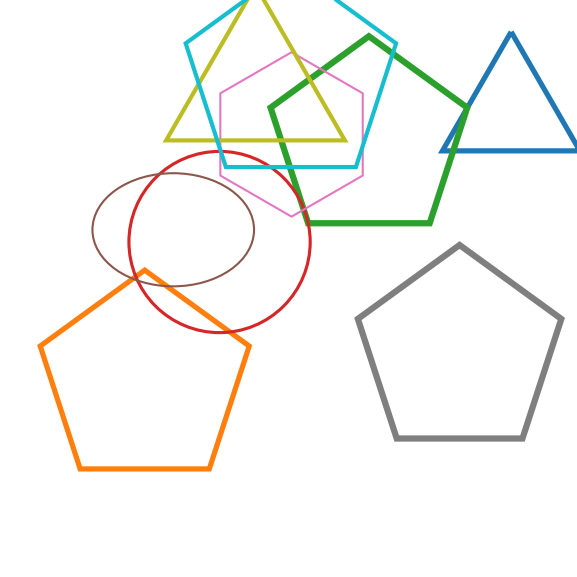[{"shape": "triangle", "thickness": 2.5, "radius": 0.69, "center": [0.885, 0.807]}, {"shape": "pentagon", "thickness": 2.5, "radius": 0.95, "center": [0.251, 0.341]}, {"shape": "pentagon", "thickness": 3, "radius": 0.9, "center": [0.639, 0.757]}, {"shape": "circle", "thickness": 1.5, "radius": 0.78, "center": [0.38, 0.58]}, {"shape": "oval", "thickness": 1, "radius": 0.7, "center": [0.3, 0.601]}, {"shape": "hexagon", "thickness": 1, "radius": 0.71, "center": [0.505, 0.766]}, {"shape": "pentagon", "thickness": 3, "radius": 0.93, "center": [0.796, 0.39]}, {"shape": "triangle", "thickness": 2, "radius": 0.89, "center": [0.442, 0.845]}, {"shape": "pentagon", "thickness": 2, "radius": 0.96, "center": [0.504, 0.865]}]